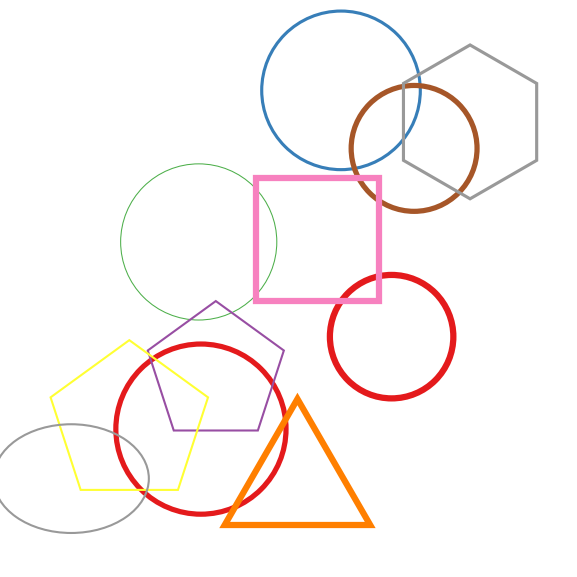[{"shape": "circle", "thickness": 2.5, "radius": 0.74, "center": [0.348, 0.256]}, {"shape": "circle", "thickness": 3, "radius": 0.53, "center": [0.678, 0.416]}, {"shape": "circle", "thickness": 1.5, "radius": 0.69, "center": [0.591, 0.843]}, {"shape": "circle", "thickness": 0.5, "radius": 0.68, "center": [0.344, 0.58]}, {"shape": "pentagon", "thickness": 1, "radius": 0.62, "center": [0.374, 0.354]}, {"shape": "triangle", "thickness": 3, "radius": 0.73, "center": [0.515, 0.163]}, {"shape": "pentagon", "thickness": 1, "radius": 0.72, "center": [0.224, 0.267]}, {"shape": "circle", "thickness": 2.5, "radius": 0.54, "center": [0.717, 0.742]}, {"shape": "square", "thickness": 3, "radius": 0.53, "center": [0.55, 0.584]}, {"shape": "oval", "thickness": 1, "radius": 0.67, "center": [0.123, 0.17]}, {"shape": "hexagon", "thickness": 1.5, "radius": 0.67, "center": [0.814, 0.788]}]